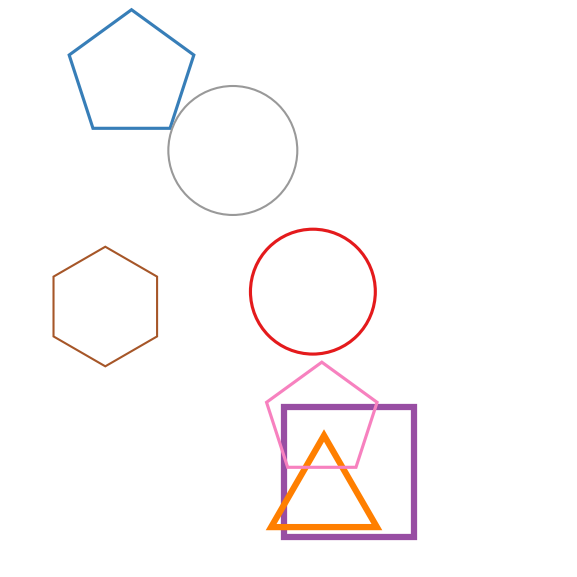[{"shape": "circle", "thickness": 1.5, "radius": 0.54, "center": [0.542, 0.494]}, {"shape": "pentagon", "thickness": 1.5, "radius": 0.57, "center": [0.228, 0.869]}, {"shape": "square", "thickness": 3, "radius": 0.56, "center": [0.605, 0.182]}, {"shape": "triangle", "thickness": 3, "radius": 0.53, "center": [0.561, 0.139]}, {"shape": "hexagon", "thickness": 1, "radius": 0.52, "center": [0.182, 0.468]}, {"shape": "pentagon", "thickness": 1.5, "radius": 0.5, "center": [0.557, 0.271]}, {"shape": "circle", "thickness": 1, "radius": 0.56, "center": [0.403, 0.739]}]